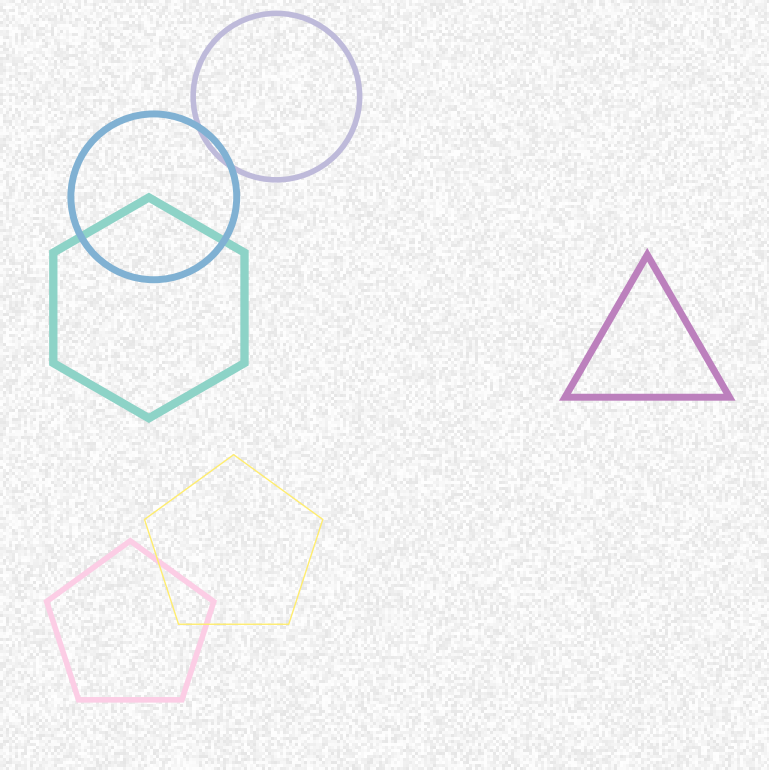[{"shape": "hexagon", "thickness": 3, "radius": 0.72, "center": [0.193, 0.6]}, {"shape": "circle", "thickness": 2, "radius": 0.54, "center": [0.359, 0.875]}, {"shape": "circle", "thickness": 2.5, "radius": 0.54, "center": [0.2, 0.744]}, {"shape": "pentagon", "thickness": 2, "radius": 0.57, "center": [0.169, 0.183]}, {"shape": "triangle", "thickness": 2.5, "radius": 0.62, "center": [0.841, 0.546]}, {"shape": "pentagon", "thickness": 0.5, "radius": 0.61, "center": [0.303, 0.288]}]